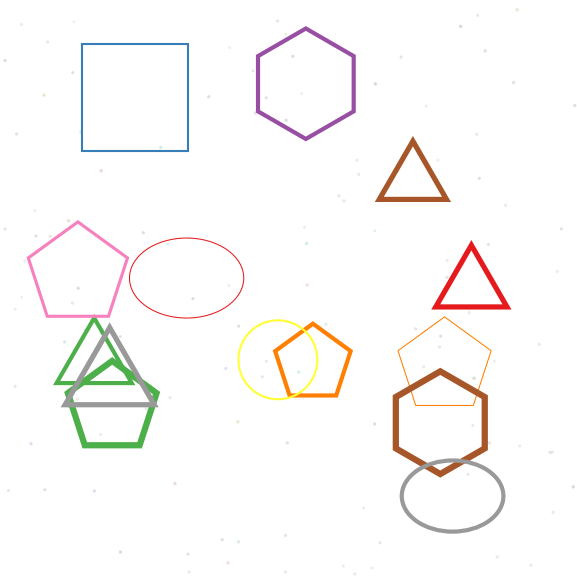[{"shape": "oval", "thickness": 0.5, "radius": 0.49, "center": [0.323, 0.518]}, {"shape": "triangle", "thickness": 2.5, "radius": 0.36, "center": [0.816, 0.503]}, {"shape": "square", "thickness": 1, "radius": 0.46, "center": [0.234, 0.83]}, {"shape": "triangle", "thickness": 2, "radius": 0.38, "center": [0.163, 0.373]}, {"shape": "pentagon", "thickness": 3, "radius": 0.4, "center": [0.194, 0.293]}, {"shape": "hexagon", "thickness": 2, "radius": 0.48, "center": [0.53, 0.854]}, {"shape": "pentagon", "thickness": 0.5, "radius": 0.42, "center": [0.77, 0.366]}, {"shape": "pentagon", "thickness": 2, "radius": 0.34, "center": [0.542, 0.37]}, {"shape": "circle", "thickness": 1, "radius": 0.34, "center": [0.481, 0.376]}, {"shape": "hexagon", "thickness": 3, "radius": 0.44, "center": [0.762, 0.267]}, {"shape": "triangle", "thickness": 2.5, "radius": 0.34, "center": [0.715, 0.687]}, {"shape": "pentagon", "thickness": 1.5, "radius": 0.45, "center": [0.135, 0.525]}, {"shape": "triangle", "thickness": 2.5, "radius": 0.45, "center": [0.19, 0.343]}, {"shape": "oval", "thickness": 2, "radius": 0.44, "center": [0.784, 0.14]}]